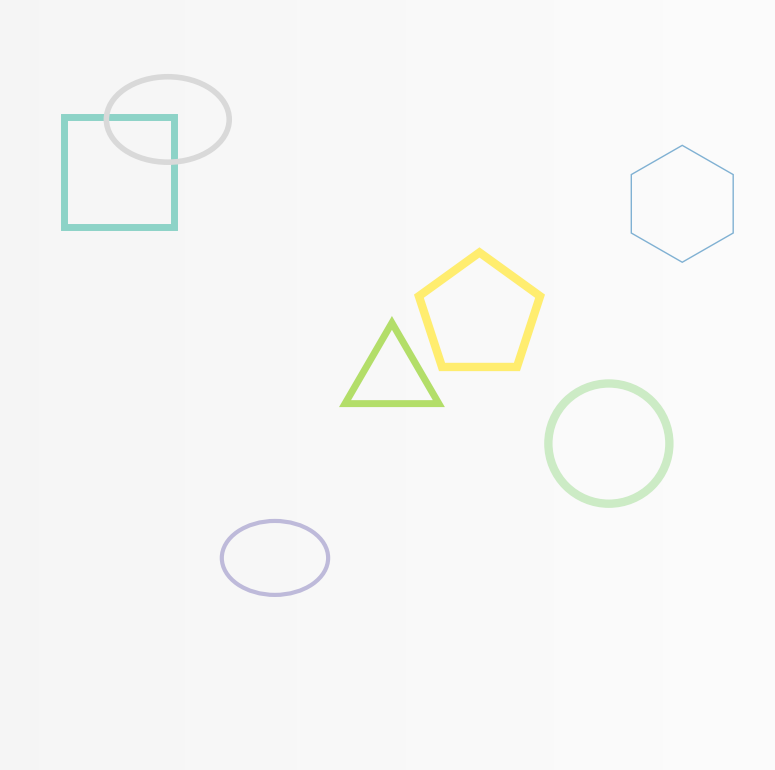[{"shape": "square", "thickness": 2.5, "radius": 0.36, "center": [0.154, 0.776]}, {"shape": "oval", "thickness": 1.5, "radius": 0.34, "center": [0.355, 0.275]}, {"shape": "hexagon", "thickness": 0.5, "radius": 0.38, "center": [0.88, 0.735]}, {"shape": "triangle", "thickness": 2.5, "radius": 0.35, "center": [0.506, 0.511]}, {"shape": "oval", "thickness": 2, "radius": 0.4, "center": [0.217, 0.845]}, {"shape": "circle", "thickness": 3, "radius": 0.39, "center": [0.786, 0.424]}, {"shape": "pentagon", "thickness": 3, "radius": 0.41, "center": [0.619, 0.59]}]